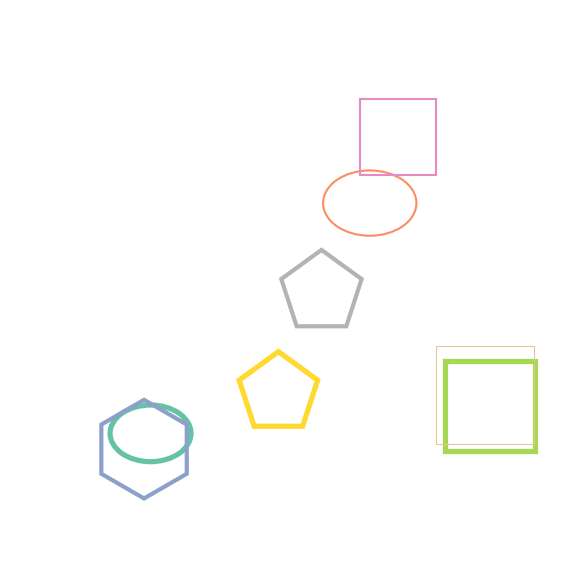[{"shape": "oval", "thickness": 2.5, "radius": 0.35, "center": [0.261, 0.249]}, {"shape": "oval", "thickness": 1, "radius": 0.4, "center": [0.64, 0.647]}, {"shape": "hexagon", "thickness": 2, "radius": 0.43, "center": [0.249, 0.221]}, {"shape": "square", "thickness": 1, "radius": 0.33, "center": [0.689, 0.762]}, {"shape": "square", "thickness": 2.5, "radius": 0.39, "center": [0.848, 0.296]}, {"shape": "pentagon", "thickness": 2.5, "radius": 0.36, "center": [0.482, 0.319]}, {"shape": "square", "thickness": 0.5, "radius": 0.42, "center": [0.839, 0.315]}, {"shape": "pentagon", "thickness": 2, "radius": 0.37, "center": [0.557, 0.493]}]